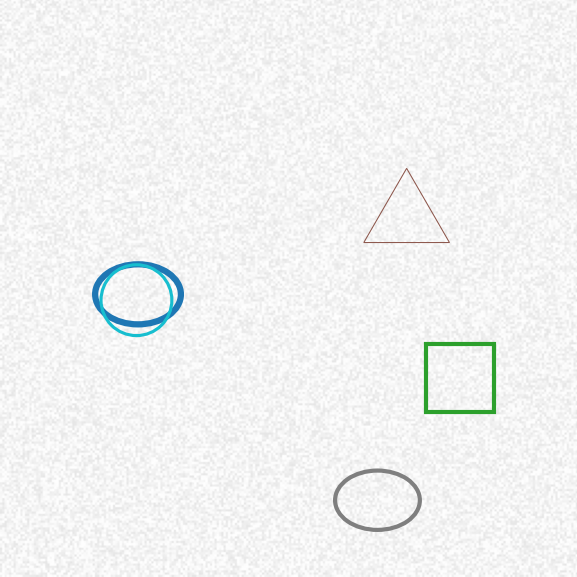[{"shape": "oval", "thickness": 3, "radius": 0.37, "center": [0.239, 0.489]}, {"shape": "square", "thickness": 2, "radius": 0.3, "center": [0.797, 0.345]}, {"shape": "triangle", "thickness": 0.5, "radius": 0.43, "center": [0.704, 0.622]}, {"shape": "oval", "thickness": 2, "radius": 0.37, "center": [0.654, 0.133]}, {"shape": "circle", "thickness": 1.5, "radius": 0.31, "center": [0.236, 0.479]}]